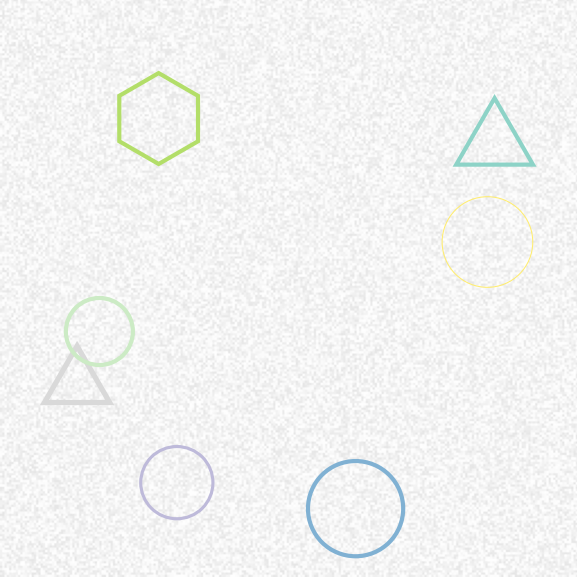[{"shape": "triangle", "thickness": 2, "radius": 0.38, "center": [0.856, 0.752]}, {"shape": "circle", "thickness": 1.5, "radius": 0.31, "center": [0.306, 0.163]}, {"shape": "circle", "thickness": 2, "radius": 0.41, "center": [0.616, 0.118]}, {"shape": "hexagon", "thickness": 2, "radius": 0.39, "center": [0.275, 0.794]}, {"shape": "triangle", "thickness": 2.5, "radius": 0.33, "center": [0.133, 0.335]}, {"shape": "circle", "thickness": 2, "radius": 0.29, "center": [0.172, 0.425]}, {"shape": "circle", "thickness": 0.5, "radius": 0.39, "center": [0.844, 0.58]}]